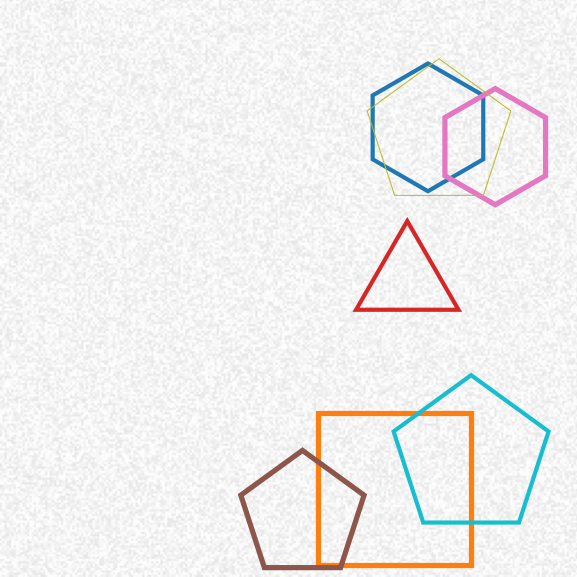[{"shape": "hexagon", "thickness": 2, "radius": 0.55, "center": [0.741, 0.779]}, {"shape": "square", "thickness": 2.5, "radius": 0.66, "center": [0.683, 0.152]}, {"shape": "triangle", "thickness": 2, "radius": 0.51, "center": [0.705, 0.514]}, {"shape": "pentagon", "thickness": 2.5, "radius": 0.56, "center": [0.524, 0.107]}, {"shape": "hexagon", "thickness": 2.5, "radius": 0.5, "center": [0.858, 0.745]}, {"shape": "pentagon", "thickness": 0.5, "radius": 0.65, "center": [0.76, 0.767]}, {"shape": "pentagon", "thickness": 2, "radius": 0.71, "center": [0.816, 0.208]}]